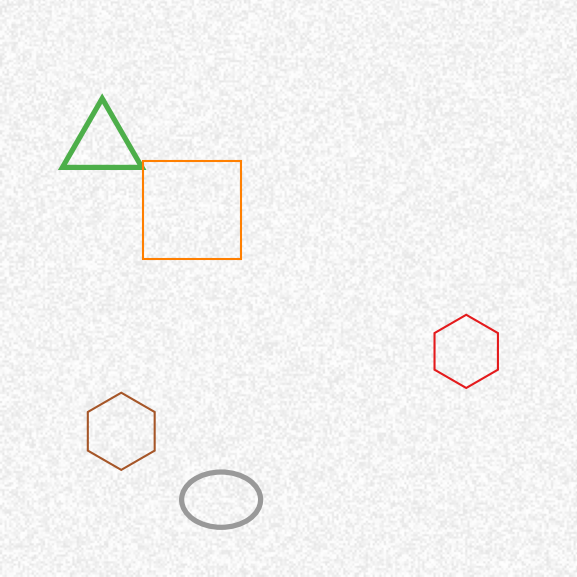[{"shape": "hexagon", "thickness": 1, "radius": 0.32, "center": [0.807, 0.391]}, {"shape": "triangle", "thickness": 2.5, "radius": 0.4, "center": [0.177, 0.749]}, {"shape": "square", "thickness": 1, "radius": 0.42, "center": [0.333, 0.636]}, {"shape": "hexagon", "thickness": 1, "radius": 0.33, "center": [0.21, 0.252]}, {"shape": "oval", "thickness": 2.5, "radius": 0.34, "center": [0.383, 0.134]}]